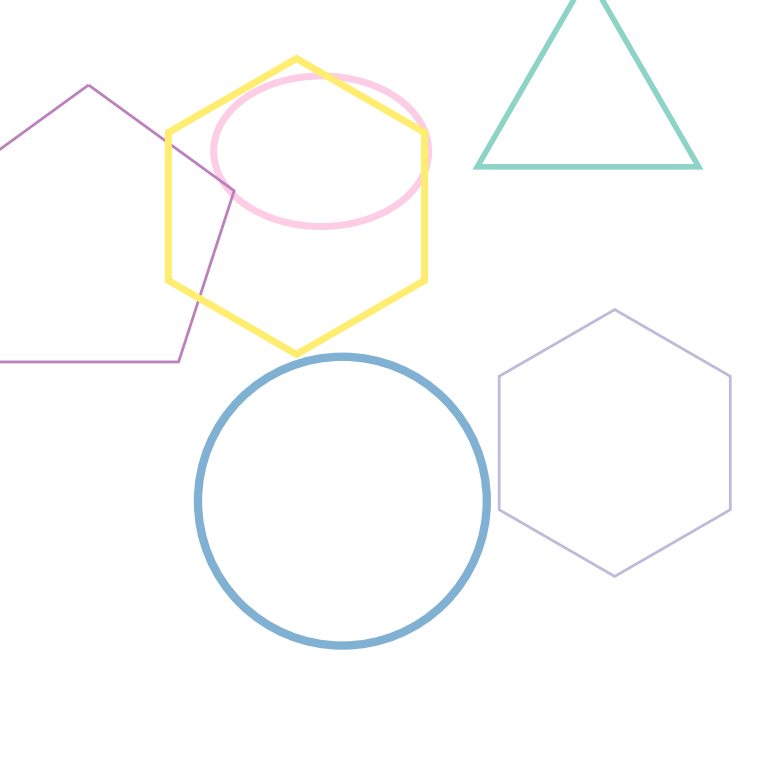[{"shape": "triangle", "thickness": 2, "radius": 0.83, "center": [0.764, 0.866]}, {"shape": "hexagon", "thickness": 1, "radius": 0.87, "center": [0.798, 0.425]}, {"shape": "circle", "thickness": 3, "radius": 0.94, "center": [0.445, 0.349]}, {"shape": "oval", "thickness": 2.5, "radius": 0.7, "center": [0.417, 0.804]}, {"shape": "pentagon", "thickness": 1, "radius": 0.99, "center": [0.115, 0.691]}, {"shape": "hexagon", "thickness": 2.5, "radius": 0.96, "center": [0.385, 0.732]}]